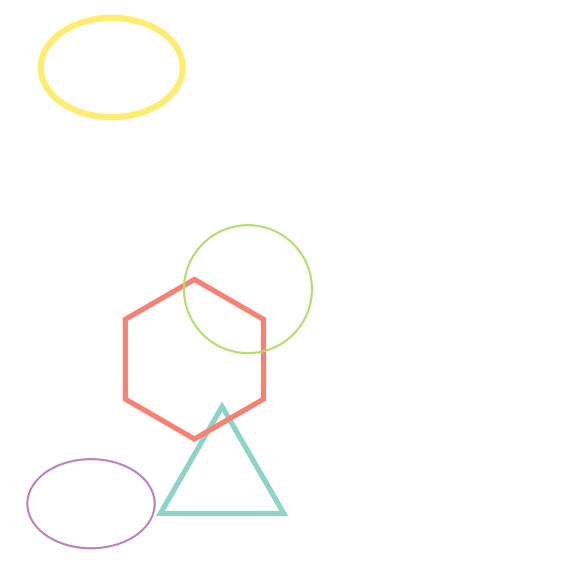[{"shape": "triangle", "thickness": 2.5, "radius": 0.62, "center": [0.385, 0.172]}, {"shape": "hexagon", "thickness": 2.5, "radius": 0.69, "center": [0.337, 0.377]}, {"shape": "circle", "thickness": 1, "radius": 0.55, "center": [0.429, 0.498]}, {"shape": "oval", "thickness": 1, "radius": 0.55, "center": [0.158, 0.127]}, {"shape": "oval", "thickness": 3, "radius": 0.61, "center": [0.194, 0.882]}]